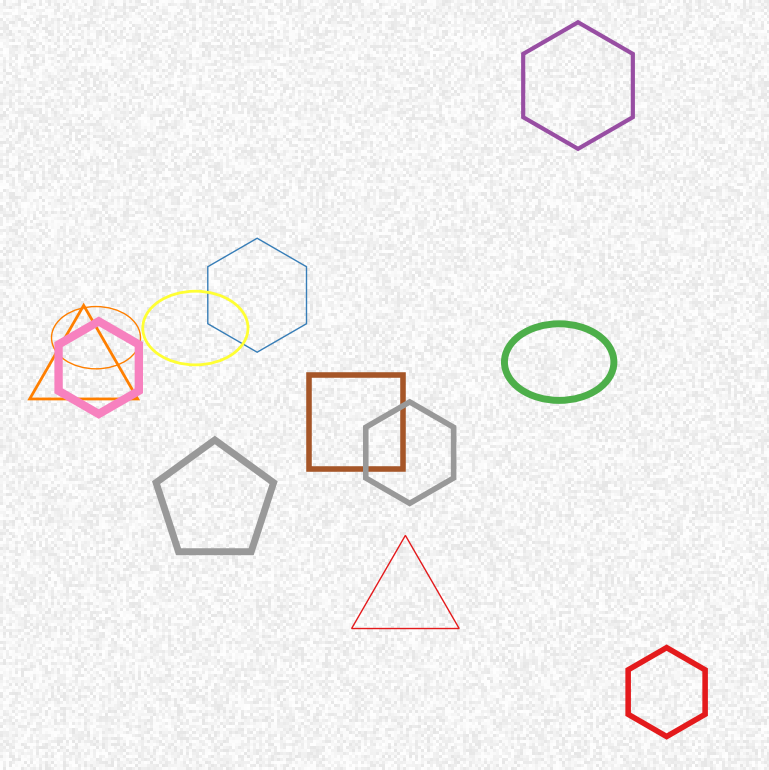[{"shape": "triangle", "thickness": 0.5, "radius": 0.4, "center": [0.526, 0.224]}, {"shape": "hexagon", "thickness": 2, "radius": 0.29, "center": [0.866, 0.101]}, {"shape": "hexagon", "thickness": 0.5, "radius": 0.37, "center": [0.334, 0.617]}, {"shape": "oval", "thickness": 2.5, "radius": 0.36, "center": [0.726, 0.53]}, {"shape": "hexagon", "thickness": 1.5, "radius": 0.41, "center": [0.751, 0.889]}, {"shape": "oval", "thickness": 0.5, "radius": 0.29, "center": [0.125, 0.561]}, {"shape": "triangle", "thickness": 1, "radius": 0.4, "center": [0.109, 0.522]}, {"shape": "oval", "thickness": 1, "radius": 0.34, "center": [0.254, 0.574]}, {"shape": "square", "thickness": 2, "radius": 0.31, "center": [0.462, 0.451]}, {"shape": "hexagon", "thickness": 3, "radius": 0.3, "center": [0.128, 0.523]}, {"shape": "hexagon", "thickness": 2, "radius": 0.33, "center": [0.532, 0.412]}, {"shape": "pentagon", "thickness": 2.5, "radius": 0.4, "center": [0.279, 0.348]}]